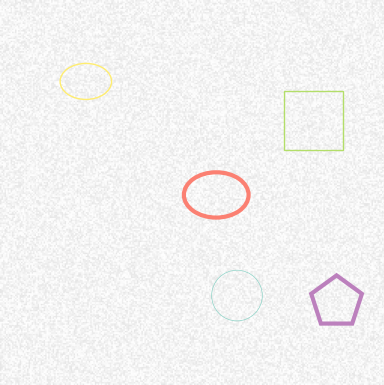[{"shape": "circle", "thickness": 0.5, "radius": 0.33, "center": [0.616, 0.232]}, {"shape": "oval", "thickness": 3, "radius": 0.42, "center": [0.562, 0.494]}, {"shape": "square", "thickness": 1, "radius": 0.38, "center": [0.813, 0.687]}, {"shape": "pentagon", "thickness": 3, "radius": 0.35, "center": [0.874, 0.216]}, {"shape": "oval", "thickness": 1, "radius": 0.33, "center": [0.223, 0.788]}]